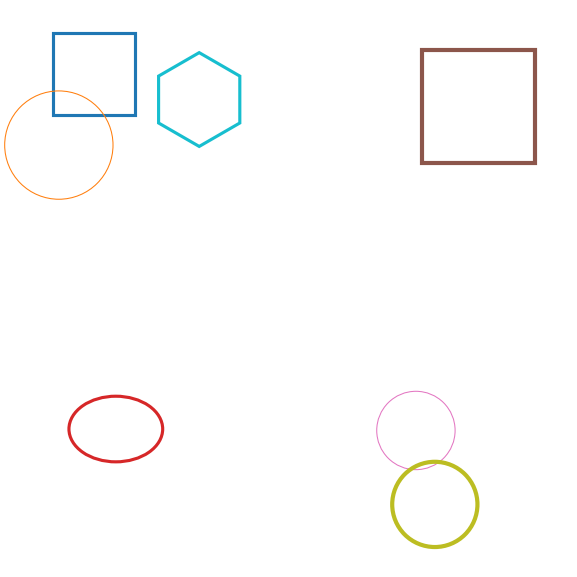[{"shape": "square", "thickness": 1.5, "radius": 0.35, "center": [0.162, 0.871]}, {"shape": "circle", "thickness": 0.5, "radius": 0.47, "center": [0.102, 0.748]}, {"shape": "oval", "thickness": 1.5, "radius": 0.41, "center": [0.201, 0.256]}, {"shape": "square", "thickness": 2, "radius": 0.49, "center": [0.828, 0.814]}, {"shape": "circle", "thickness": 0.5, "radius": 0.34, "center": [0.72, 0.254]}, {"shape": "circle", "thickness": 2, "radius": 0.37, "center": [0.753, 0.126]}, {"shape": "hexagon", "thickness": 1.5, "radius": 0.41, "center": [0.345, 0.827]}]